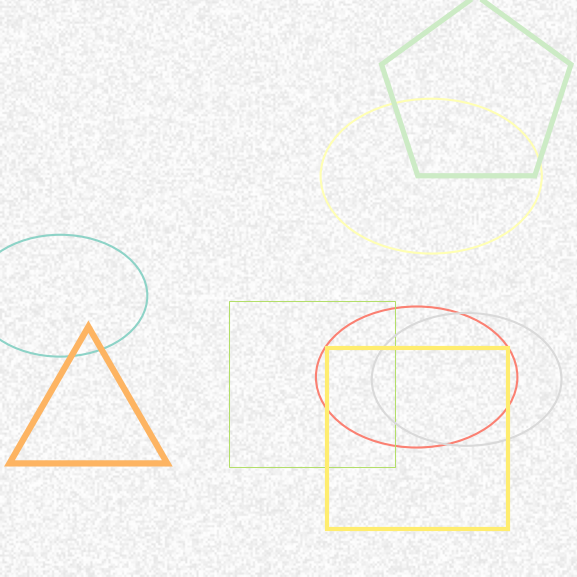[{"shape": "oval", "thickness": 1, "radius": 0.75, "center": [0.104, 0.487]}, {"shape": "oval", "thickness": 1, "radius": 0.96, "center": [0.747, 0.694]}, {"shape": "oval", "thickness": 1, "radius": 0.87, "center": [0.721, 0.346]}, {"shape": "triangle", "thickness": 3, "radius": 0.79, "center": [0.153, 0.276]}, {"shape": "square", "thickness": 0.5, "radius": 0.72, "center": [0.54, 0.334]}, {"shape": "oval", "thickness": 1, "radius": 0.82, "center": [0.808, 0.342]}, {"shape": "pentagon", "thickness": 2.5, "radius": 0.86, "center": [0.825, 0.834]}, {"shape": "square", "thickness": 2, "radius": 0.78, "center": [0.723, 0.24]}]